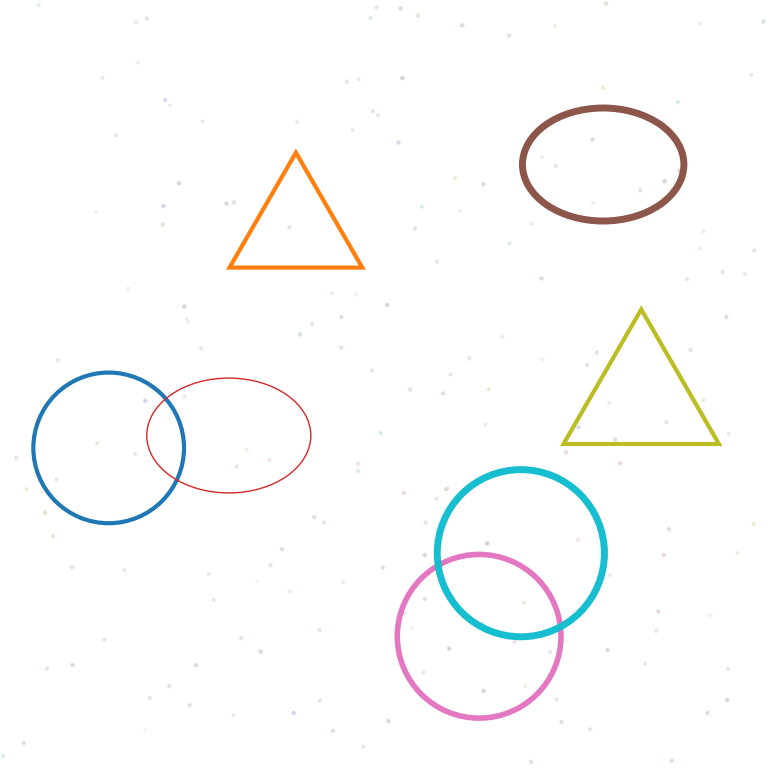[{"shape": "circle", "thickness": 1.5, "radius": 0.49, "center": [0.141, 0.418]}, {"shape": "triangle", "thickness": 1.5, "radius": 0.5, "center": [0.384, 0.702]}, {"shape": "oval", "thickness": 0.5, "radius": 0.53, "center": [0.297, 0.434]}, {"shape": "oval", "thickness": 2.5, "radius": 0.52, "center": [0.783, 0.786]}, {"shape": "circle", "thickness": 2, "radius": 0.53, "center": [0.622, 0.174]}, {"shape": "triangle", "thickness": 1.5, "radius": 0.58, "center": [0.833, 0.482]}, {"shape": "circle", "thickness": 2.5, "radius": 0.54, "center": [0.676, 0.282]}]